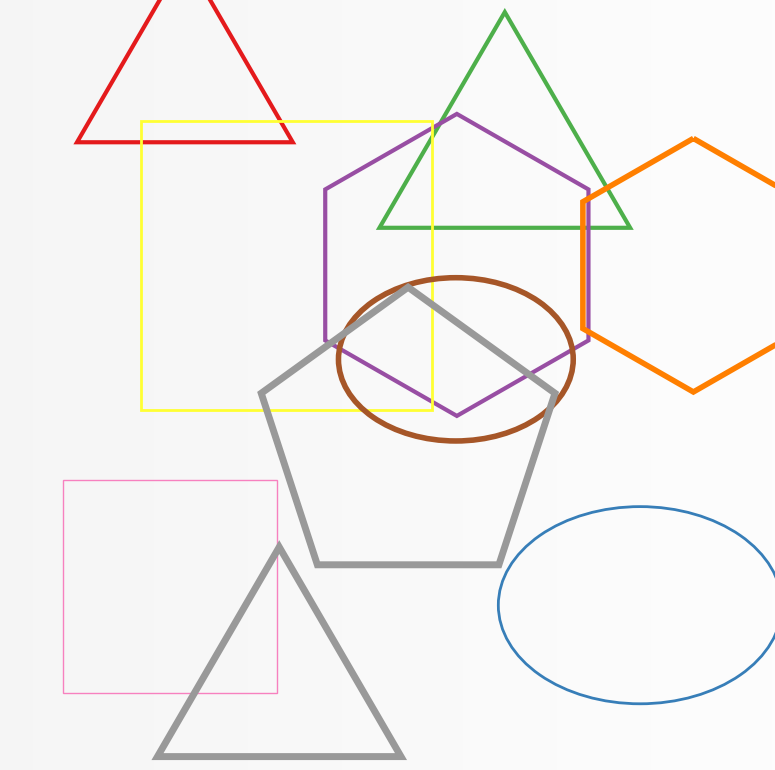[{"shape": "triangle", "thickness": 1.5, "radius": 0.8, "center": [0.239, 0.896]}, {"shape": "oval", "thickness": 1, "radius": 0.91, "center": [0.826, 0.214]}, {"shape": "triangle", "thickness": 1.5, "radius": 0.93, "center": [0.651, 0.798]}, {"shape": "hexagon", "thickness": 1.5, "radius": 0.98, "center": [0.589, 0.656]}, {"shape": "hexagon", "thickness": 2, "radius": 0.82, "center": [0.895, 0.656]}, {"shape": "square", "thickness": 1, "radius": 0.94, "center": [0.369, 0.655]}, {"shape": "oval", "thickness": 2, "radius": 0.76, "center": [0.588, 0.533]}, {"shape": "square", "thickness": 0.5, "radius": 0.69, "center": [0.219, 0.239]}, {"shape": "pentagon", "thickness": 2.5, "radius": 1.0, "center": [0.527, 0.428]}, {"shape": "triangle", "thickness": 2.5, "radius": 0.91, "center": [0.36, 0.108]}]